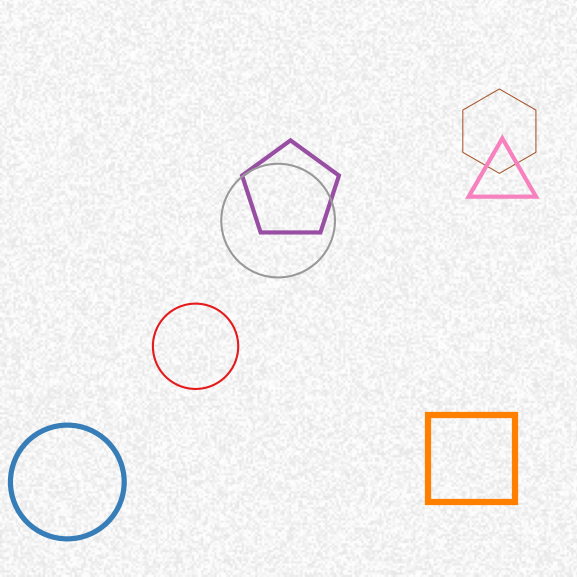[{"shape": "circle", "thickness": 1, "radius": 0.37, "center": [0.339, 0.4]}, {"shape": "circle", "thickness": 2.5, "radius": 0.49, "center": [0.117, 0.165]}, {"shape": "pentagon", "thickness": 2, "radius": 0.44, "center": [0.503, 0.668]}, {"shape": "square", "thickness": 3, "radius": 0.38, "center": [0.817, 0.205]}, {"shape": "hexagon", "thickness": 0.5, "radius": 0.37, "center": [0.865, 0.772]}, {"shape": "triangle", "thickness": 2, "radius": 0.34, "center": [0.87, 0.692]}, {"shape": "circle", "thickness": 1, "radius": 0.49, "center": [0.482, 0.617]}]